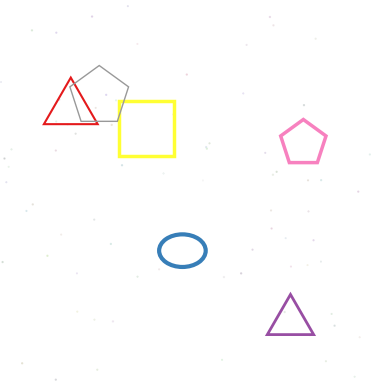[{"shape": "triangle", "thickness": 1.5, "radius": 0.4, "center": [0.184, 0.718]}, {"shape": "oval", "thickness": 3, "radius": 0.3, "center": [0.474, 0.349]}, {"shape": "triangle", "thickness": 2, "radius": 0.35, "center": [0.755, 0.166]}, {"shape": "square", "thickness": 2.5, "radius": 0.36, "center": [0.38, 0.666]}, {"shape": "pentagon", "thickness": 2.5, "radius": 0.31, "center": [0.788, 0.628]}, {"shape": "pentagon", "thickness": 1, "radius": 0.4, "center": [0.258, 0.75]}]